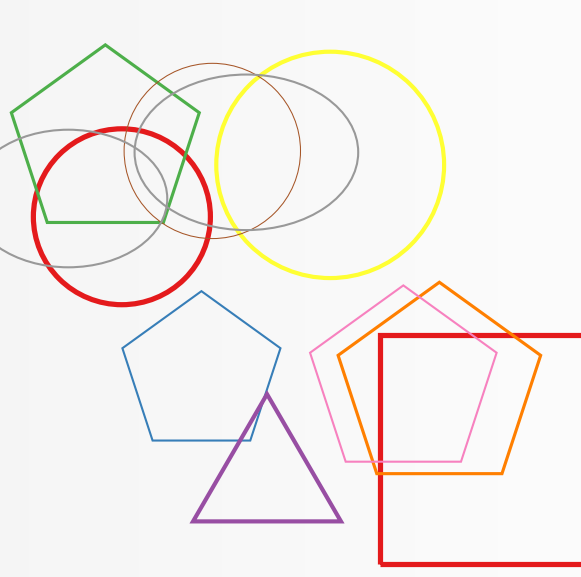[{"shape": "square", "thickness": 2.5, "radius": 0.99, "center": [0.852, 0.221]}, {"shape": "circle", "thickness": 2.5, "radius": 0.76, "center": [0.21, 0.624]}, {"shape": "pentagon", "thickness": 1, "radius": 0.71, "center": [0.347, 0.352]}, {"shape": "pentagon", "thickness": 1.5, "radius": 0.85, "center": [0.181, 0.751]}, {"shape": "triangle", "thickness": 2, "radius": 0.73, "center": [0.459, 0.17]}, {"shape": "pentagon", "thickness": 1.5, "radius": 0.92, "center": [0.756, 0.327]}, {"shape": "circle", "thickness": 2, "radius": 0.98, "center": [0.568, 0.714]}, {"shape": "circle", "thickness": 0.5, "radius": 0.76, "center": [0.365, 0.738]}, {"shape": "pentagon", "thickness": 1, "radius": 0.84, "center": [0.694, 0.336]}, {"shape": "oval", "thickness": 1, "radius": 0.96, "center": [0.424, 0.735]}, {"shape": "oval", "thickness": 1, "radius": 0.85, "center": [0.118, 0.655]}]